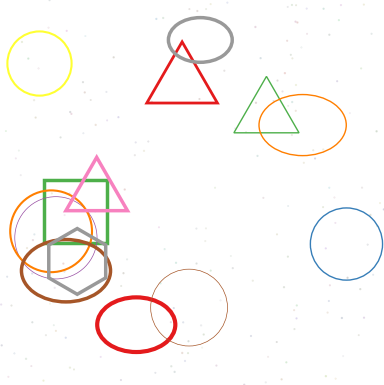[{"shape": "triangle", "thickness": 2, "radius": 0.53, "center": [0.473, 0.785]}, {"shape": "oval", "thickness": 3, "radius": 0.51, "center": [0.354, 0.157]}, {"shape": "circle", "thickness": 1, "radius": 0.47, "center": [0.9, 0.366]}, {"shape": "triangle", "thickness": 1, "radius": 0.49, "center": [0.692, 0.704]}, {"shape": "square", "thickness": 2.5, "radius": 0.41, "center": [0.196, 0.45]}, {"shape": "circle", "thickness": 0.5, "radius": 0.53, "center": [0.145, 0.382]}, {"shape": "oval", "thickness": 1, "radius": 0.57, "center": [0.786, 0.675]}, {"shape": "circle", "thickness": 1.5, "radius": 0.53, "center": [0.133, 0.399]}, {"shape": "circle", "thickness": 1.5, "radius": 0.42, "center": [0.103, 0.835]}, {"shape": "circle", "thickness": 0.5, "radius": 0.5, "center": [0.491, 0.201]}, {"shape": "oval", "thickness": 2.5, "radius": 0.58, "center": [0.171, 0.297]}, {"shape": "triangle", "thickness": 2.5, "radius": 0.46, "center": [0.251, 0.499]}, {"shape": "oval", "thickness": 2.5, "radius": 0.41, "center": [0.52, 0.896]}, {"shape": "hexagon", "thickness": 2.5, "radius": 0.43, "center": [0.201, 0.321]}]